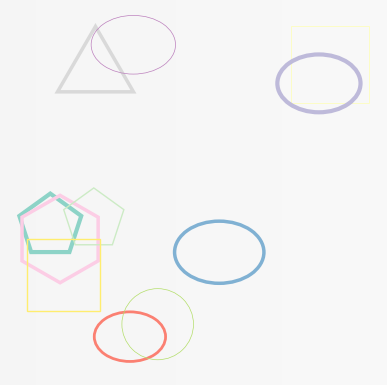[{"shape": "pentagon", "thickness": 3, "radius": 0.42, "center": [0.13, 0.413]}, {"shape": "square", "thickness": 0.5, "radius": 0.5, "center": [0.852, 0.834]}, {"shape": "oval", "thickness": 3, "radius": 0.54, "center": [0.823, 0.783]}, {"shape": "oval", "thickness": 2, "radius": 0.46, "center": [0.335, 0.126]}, {"shape": "oval", "thickness": 2.5, "radius": 0.58, "center": [0.566, 0.345]}, {"shape": "circle", "thickness": 0.5, "radius": 0.46, "center": [0.407, 0.158]}, {"shape": "hexagon", "thickness": 2.5, "radius": 0.57, "center": [0.155, 0.379]}, {"shape": "triangle", "thickness": 2.5, "radius": 0.57, "center": [0.246, 0.818]}, {"shape": "oval", "thickness": 0.5, "radius": 0.54, "center": [0.344, 0.884]}, {"shape": "pentagon", "thickness": 1, "radius": 0.41, "center": [0.242, 0.43]}, {"shape": "square", "thickness": 1, "radius": 0.47, "center": [0.165, 0.286]}]